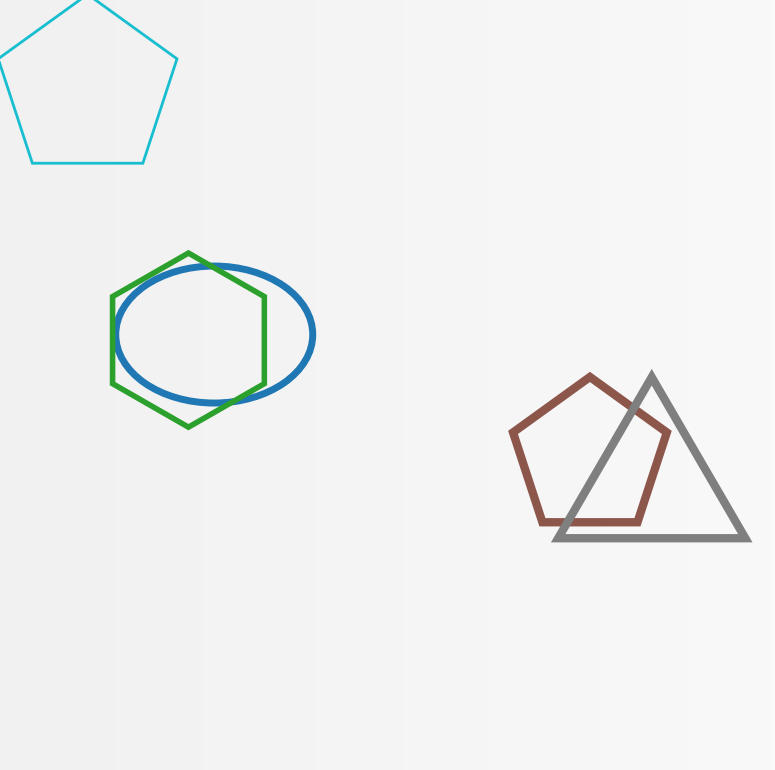[{"shape": "oval", "thickness": 2.5, "radius": 0.64, "center": [0.276, 0.566]}, {"shape": "hexagon", "thickness": 2, "radius": 0.57, "center": [0.243, 0.558]}, {"shape": "pentagon", "thickness": 3, "radius": 0.52, "center": [0.761, 0.406]}, {"shape": "triangle", "thickness": 3, "radius": 0.7, "center": [0.841, 0.371]}, {"shape": "pentagon", "thickness": 1, "radius": 0.61, "center": [0.113, 0.886]}]